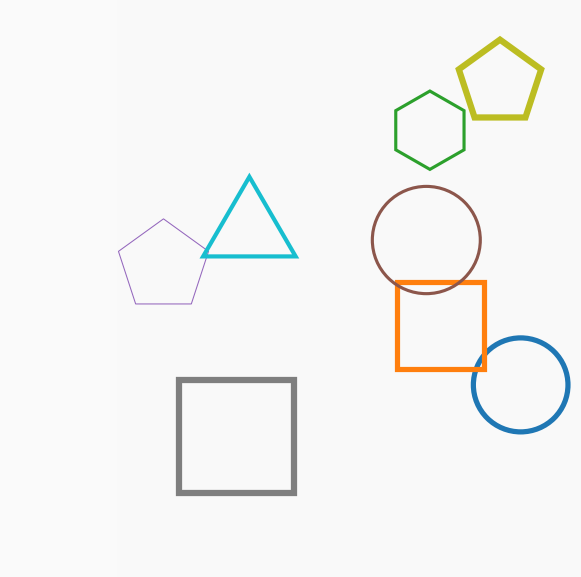[{"shape": "circle", "thickness": 2.5, "radius": 0.41, "center": [0.896, 0.333]}, {"shape": "square", "thickness": 2.5, "radius": 0.38, "center": [0.758, 0.436]}, {"shape": "hexagon", "thickness": 1.5, "radius": 0.34, "center": [0.74, 0.774]}, {"shape": "pentagon", "thickness": 0.5, "radius": 0.41, "center": [0.281, 0.539]}, {"shape": "circle", "thickness": 1.5, "radius": 0.46, "center": [0.733, 0.584]}, {"shape": "square", "thickness": 3, "radius": 0.49, "center": [0.407, 0.243]}, {"shape": "pentagon", "thickness": 3, "radius": 0.37, "center": [0.86, 0.856]}, {"shape": "triangle", "thickness": 2, "radius": 0.46, "center": [0.429, 0.601]}]